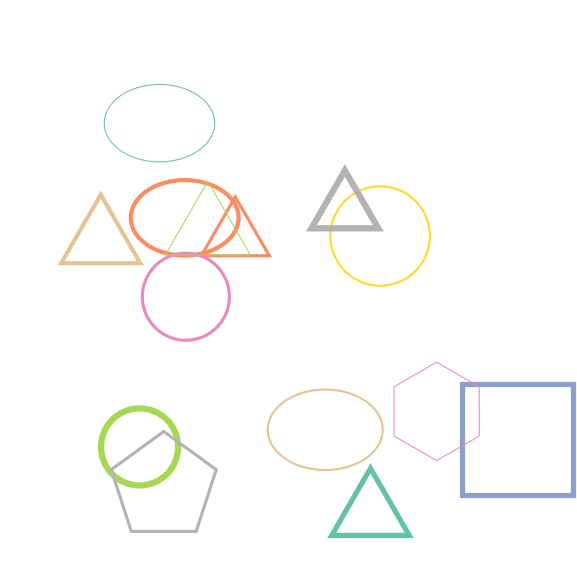[{"shape": "oval", "thickness": 0.5, "radius": 0.48, "center": [0.276, 0.786]}, {"shape": "triangle", "thickness": 2.5, "radius": 0.39, "center": [0.642, 0.111]}, {"shape": "triangle", "thickness": 1.5, "radius": 0.34, "center": [0.407, 0.59]}, {"shape": "oval", "thickness": 2, "radius": 0.47, "center": [0.32, 0.622]}, {"shape": "square", "thickness": 2.5, "radius": 0.48, "center": [0.896, 0.238]}, {"shape": "circle", "thickness": 1.5, "radius": 0.38, "center": [0.322, 0.485]}, {"shape": "hexagon", "thickness": 0.5, "radius": 0.43, "center": [0.756, 0.287]}, {"shape": "triangle", "thickness": 0.5, "radius": 0.43, "center": [0.36, 0.6]}, {"shape": "circle", "thickness": 3, "radius": 0.33, "center": [0.242, 0.225]}, {"shape": "circle", "thickness": 1, "radius": 0.43, "center": [0.658, 0.59]}, {"shape": "triangle", "thickness": 2, "radius": 0.4, "center": [0.174, 0.583]}, {"shape": "oval", "thickness": 1, "radius": 0.5, "center": [0.563, 0.255]}, {"shape": "triangle", "thickness": 3, "radius": 0.33, "center": [0.597, 0.637]}, {"shape": "pentagon", "thickness": 1.5, "radius": 0.48, "center": [0.284, 0.156]}]